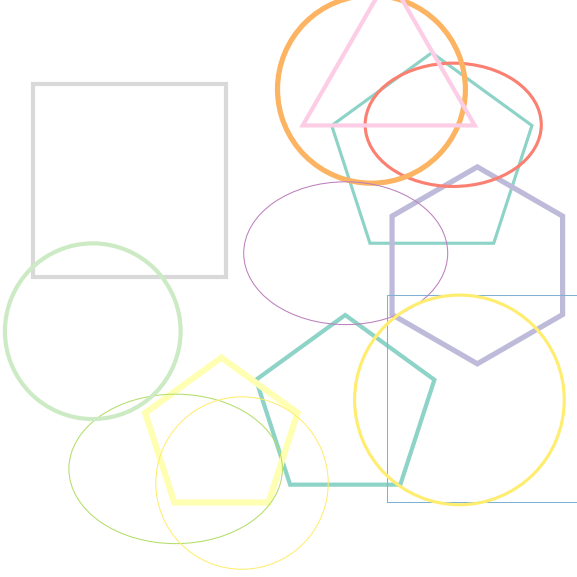[{"shape": "pentagon", "thickness": 2, "radius": 0.81, "center": [0.598, 0.291]}, {"shape": "pentagon", "thickness": 1.5, "radius": 0.91, "center": [0.748, 0.725]}, {"shape": "pentagon", "thickness": 3, "radius": 0.69, "center": [0.383, 0.241]}, {"shape": "hexagon", "thickness": 2.5, "radius": 0.85, "center": [0.827, 0.54]}, {"shape": "oval", "thickness": 1.5, "radius": 0.76, "center": [0.785, 0.783]}, {"shape": "square", "thickness": 0.5, "radius": 0.9, "center": [0.85, 0.309]}, {"shape": "circle", "thickness": 2.5, "radius": 0.81, "center": [0.643, 0.845]}, {"shape": "oval", "thickness": 0.5, "radius": 0.92, "center": [0.304, 0.187]}, {"shape": "triangle", "thickness": 2, "radius": 0.86, "center": [0.673, 0.868]}, {"shape": "square", "thickness": 2, "radius": 0.84, "center": [0.225, 0.687]}, {"shape": "oval", "thickness": 0.5, "radius": 0.88, "center": [0.599, 0.561]}, {"shape": "circle", "thickness": 2, "radius": 0.76, "center": [0.161, 0.426]}, {"shape": "circle", "thickness": 0.5, "radius": 0.75, "center": [0.419, 0.163]}, {"shape": "circle", "thickness": 1.5, "radius": 0.91, "center": [0.796, 0.307]}]